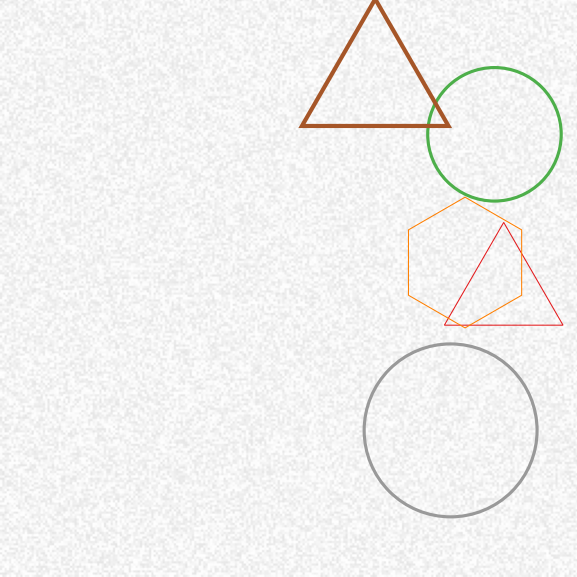[{"shape": "triangle", "thickness": 0.5, "radius": 0.59, "center": [0.872, 0.495]}, {"shape": "circle", "thickness": 1.5, "radius": 0.58, "center": [0.856, 0.767]}, {"shape": "hexagon", "thickness": 0.5, "radius": 0.57, "center": [0.805, 0.545]}, {"shape": "triangle", "thickness": 2, "radius": 0.73, "center": [0.65, 0.854]}, {"shape": "circle", "thickness": 1.5, "radius": 0.75, "center": [0.78, 0.254]}]